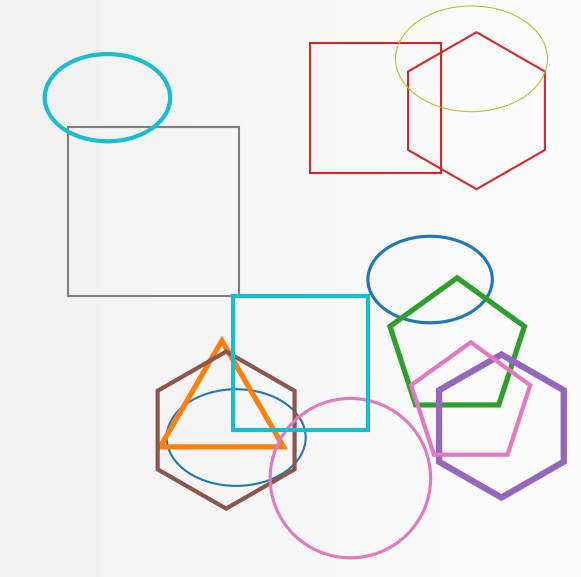[{"shape": "oval", "thickness": 1.5, "radius": 0.54, "center": [0.74, 0.515]}, {"shape": "oval", "thickness": 1, "radius": 0.6, "center": [0.406, 0.241]}, {"shape": "triangle", "thickness": 2.5, "radius": 0.61, "center": [0.382, 0.287]}, {"shape": "pentagon", "thickness": 2.5, "radius": 0.61, "center": [0.787, 0.396]}, {"shape": "square", "thickness": 1, "radius": 0.56, "center": [0.646, 0.812]}, {"shape": "hexagon", "thickness": 1, "radius": 0.68, "center": [0.82, 0.807]}, {"shape": "hexagon", "thickness": 3, "radius": 0.62, "center": [0.863, 0.261]}, {"shape": "hexagon", "thickness": 2, "radius": 0.68, "center": [0.389, 0.254]}, {"shape": "circle", "thickness": 1.5, "radius": 0.69, "center": [0.603, 0.171]}, {"shape": "pentagon", "thickness": 2, "radius": 0.54, "center": [0.81, 0.299]}, {"shape": "square", "thickness": 1, "radius": 0.73, "center": [0.264, 0.633]}, {"shape": "oval", "thickness": 0.5, "radius": 0.65, "center": [0.811, 0.897]}, {"shape": "square", "thickness": 2, "radius": 0.58, "center": [0.518, 0.37]}, {"shape": "oval", "thickness": 2, "radius": 0.54, "center": [0.185, 0.83]}]